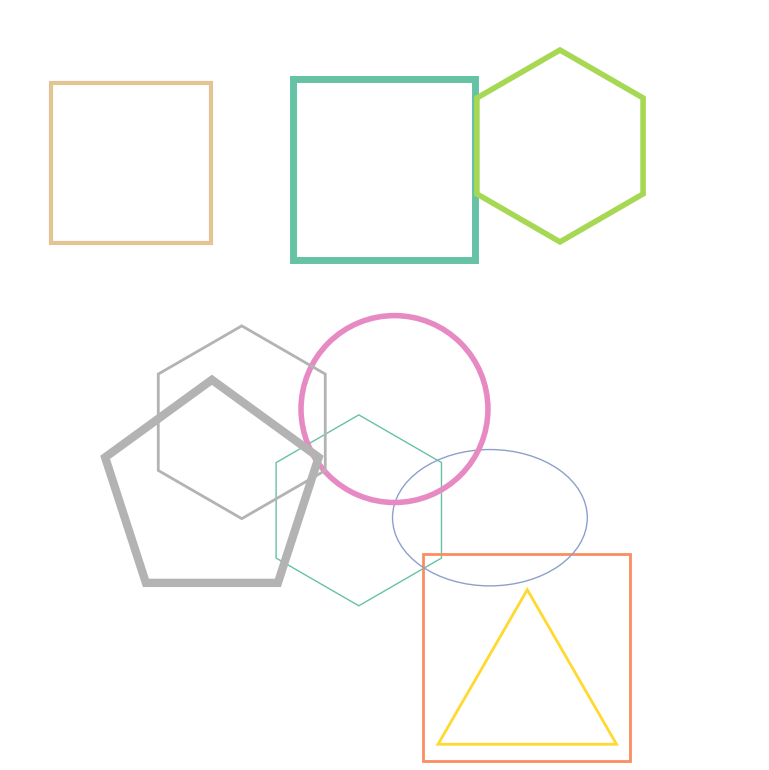[{"shape": "hexagon", "thickness": 0.5, "radius": 0.62, "center": [0.466, 0.337]}, {"shape": "square", "thickness": 2.5, "radius": 0.59, "center": [0.499, 0.78]}, {"shape": "square", "thickness": 1, "radius": 0.67, "center": [0.684, 0.146]}, {"shape": "oval", "thickness": 0.5, "radius": 0.63, "center": [0.636, 0.328]}, {"shape": "circle", "thickness": 2, "radius": 0.61, "center": [0.512, 0.469]}, {"shape": "hexagon", "thickness": 2, "radius": 0.62, "center": [0.727, 0.81]}, {"shape": "triangle", "thickness": 1, "radius": 0.67, "center": [0.685, 0.1]}, {"shape": "square", "thickness": 1.5, "radius": 0.52, "center": [0.17, 0.788]}, {"shape": "pentagon", "thickness": 3, "radius": 0.73, "center": [0.275, 0.361]}, {"shape": "hexagon", "thickness": 1, "radius": 0.63, "center": [0.314, 0.452]}]